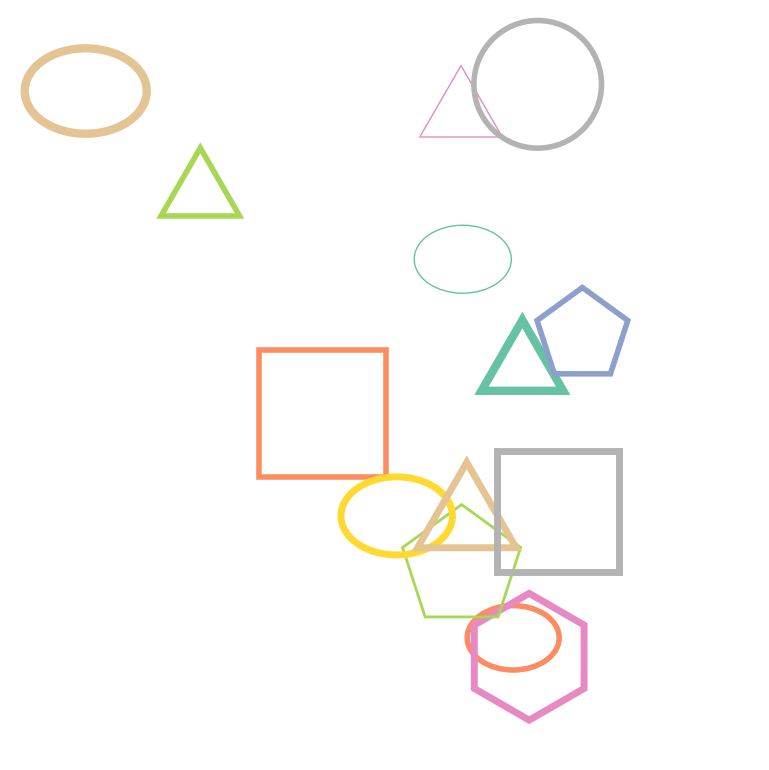[{"shape": "triangle", "thickness": 3, "radius": 0.31, "center": [0.678, 0.523]}, {"shape": "oval", "thickness": 0.5, "radius": 0.32, "center": [0.601, 0.663]}, {"shape": "oval", "thickness": 2, "radius": 0.3, "center": [0.667, 0.172]}, {"shape": "square", "thickness": 2, "radius": 0.41, "center": [0.419, 0.463]}, {"shape": "pentagon", "thickness": 2, "radius": 0.31, "center": [0.756, 0.565]}, {"shape": "triangle", "thickness": 0.5, "radius": 0.31, "center": [0.599, 0.853]}, {"shape": "hexagon", "thickness": 2.5, "radius": 0.41, "center": [0.687, 0.147]}, {"shape": "triangle", "thickness": 2, "radius": 0.29, "center": [0.26, 0.749]}, {"shape": "pentagon", "thickness": 1, "radius": 0.4, "center": [0.599, 0.264]}, {"shape": "oval", "thickness": 2.5, "radius": 0.36, "center": [0.515, 0.33]}, {"shape": "oval", "thickness": 3, "radius": 0.4, "center": [0.111, 0.882]}, {"shape": "triangle", "thickness": 2.5, "radius": 0.37, "center": [0.606, 0.326]}, {"shape": "circle", "thickness": 2, "radius": 0.41, "center": [0.698, 0.89]}, {"shape": "square", "thickness": 2.5, "radius": 0.4, "center": [0.725, 0.336]}]